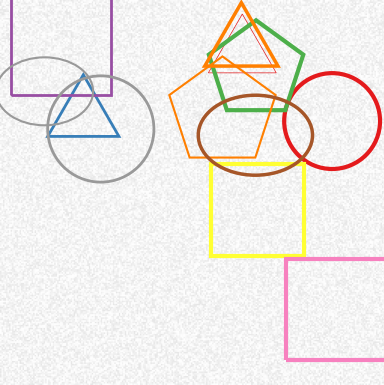[{"shape": "circle", "thickness": 3, "radius": 0.62, "center": [0.863, 0.686]}, {"shape": "triangle", "thickness": 0.5, "radius": 0.51, "center": [0.629, 0.862]}, {"shape": "triangle", "thickness": 2, "radius": 0.53, "center": [0.216, 0.699]}, {"shape": "pentagon", "thickness": 3, "radius": 0.65, "center": [0.665, 0.818]}, {"shape": "square", "thickness": 2, "radius": 0.65, "center": [0.157, 0.884]}, {"shape": "pentagon", "thickness": 1.5, "radius": 0.73, "center": [0.578, 0.708]}, {"shape": "triangle", "thickness": 2.5, "radius": 0.55, "center": [0.627, 0.883]}, {"shape": "square", "thickness": 3, "radius": 0.6, "center": [0.668, 0.454]}, {"shape": "oval", "thickness": 2.5, "radius": 0.74, "center": [0.663, 0.649]}, {"shape": "square", "thickness": 3, "radius": 0.65, "center": [0.873, 0.197]}, {"shape": "circle", "thickness": 2, "radius": 0.69, "center": [0.262, 0.665]}, {"shape": "oval", "thickness": 1.5, "radius": 0.63, "center": [0.116, 0.763]}]